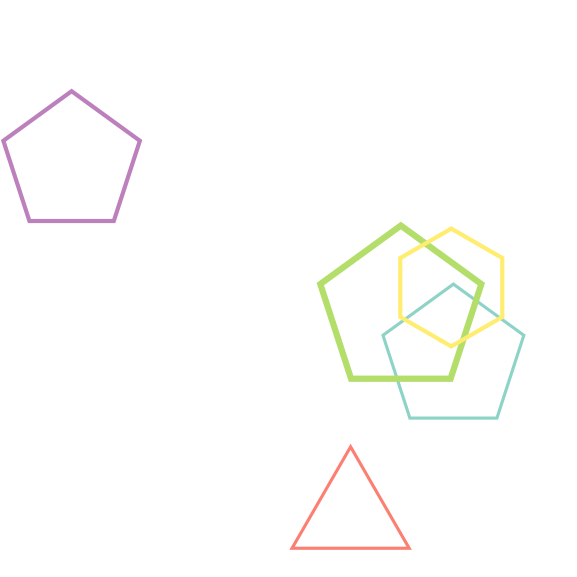[{"shape": "pentagon", "thickness": 1.5, "radius": 0.64, "center": [0.785, 0.379]}, {"shape": "triangle", "thickness": 1.5, "radius": 0.59, "center": [0.607, 0.108]}, {"shape": "pentagon", "thickness": 3, "radius": 0.73, "center": [0.694, 0.462]}, {"shape": "pentagon", "thickness": 2, "radius": 0.62, "center": [0.124, 0.717]}, {"shape": "hexagon", "thickness": 2, "radius": 0.51, "center": [0.781, 0.501]}]